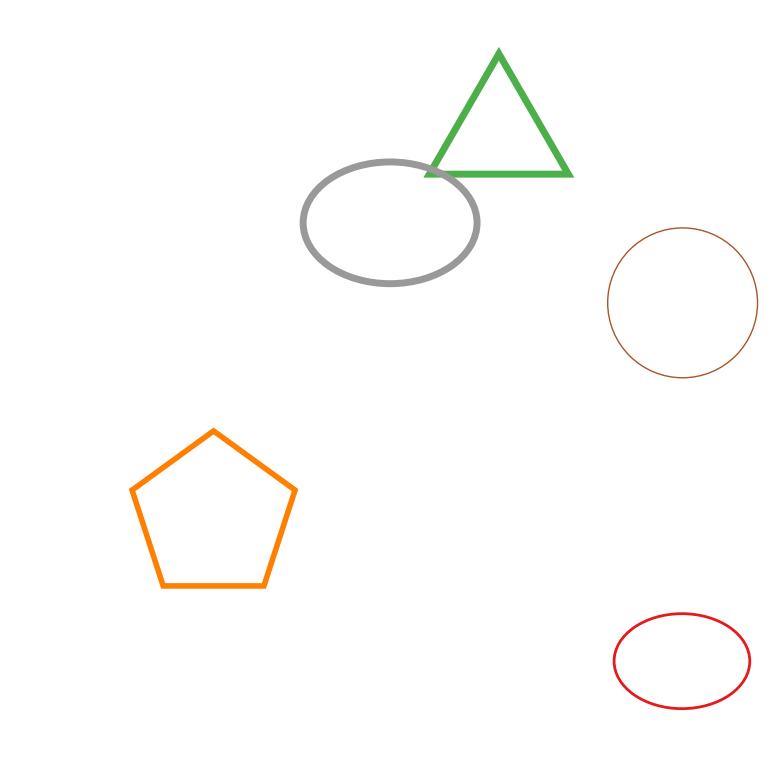[{"shape": "oval", "thickness": 1, "radius": 0.44, "center": [0.886, 0.141]}, {"shape": "triangle", "thickness": 2.5, "radius": 0.52, "center": [0.648, 0.826]}, {"shape": "pentagon", "thickness": 2, "radius": 0.56, "center": [0.277, 0.329]}, {"shape": "circle", "thickness": 0.5, "radius": 0.49, "center": [0.887, 0.607]}, {"shape": "oval", "thickness": 2.5, "radius": 0.56, "center": [0.507, 0.711]}]